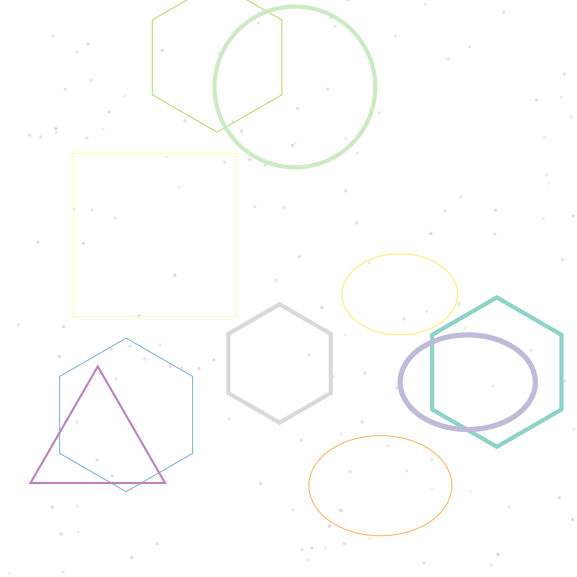[{"shape": "hexagon", "thickness": 2, "radius": 0.65, "center": [0.86, 0.355]}, {"shape": "square", "thickness": 0.5, "radius": 0.7, "center": [0.267, 0.594]}, {"shape": "oval", "thickness": 2.5, "radius": 0.59, "center": [0.81, 0.337]}, {"shape": "hexagon", "thickness": 0.5, "radius": 0.67, "center": [0.218, 0.281]}, {"shape": "oval", "thickness": 0.5, "radius": 0.62, "center": [0.659, 0.158]}, {"shape": "hexagon", "thickness": 0.5, "radius": 0.65, "center": [0.376, 0.9]}, {"shape": "hexagon", "thickness": 2, "radius": 0.51, "center": [0.484, 0.37]}, {"shape": "triangle", "thickness": 1, "radius": 0.67, "center": [0.169, 0.23]}, {"shape": "circle", "thickness": 2, "radius": 0.7, "center": [0.511, 0.849]}, {"shape": "oval", "thickness": 0.5, "radius": 0.5, "center": [0.692, 0.489]}]